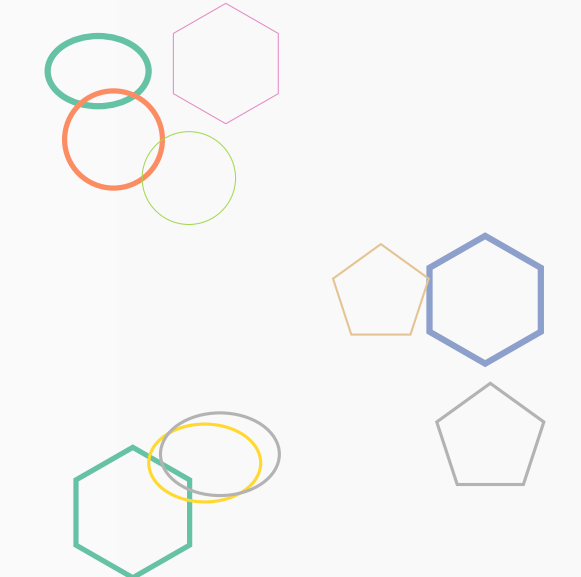[{"shape": "oval", "thickness": 3, "radius": 0.43, "center": [0.169, 0.876]}, {"shape": "hexagon", "thickness": 2.5, "radius": 0.56, "center": [0.228, 0.112]}, {"shape": "circle", "thickness": 2.5, "radius": 0.42, "center": [0.195, 0.758]}, {"shape": "hexagon", "thickness": 3, "radius": 0.55, "center": [0.835, 0.48]}, {"shape": "hexagon", "thickness": 0.5, "radius": 0.52, "center": [0.389, 0.889]}, {"shape": "circle", "thickness": 0.5, "radius": 0.4, "center": [0.325, 0.691]}, {"shape": "oval", "thickness": 1.5, "radius": 0.48, "center": [0.352, 0.197]}, {"shape": "pentagon", "thickness": 1, "radius": 0.43, "center": [0.655, 0.49]}, {"shape": "oval", "thickness": 1.5, "radius": 0.51, "center": [0.378, 0.213]}, {"shape": "pentagon", "thickness": 1.5, "radius": 0.48, "center": [0.844, 0.239]}]